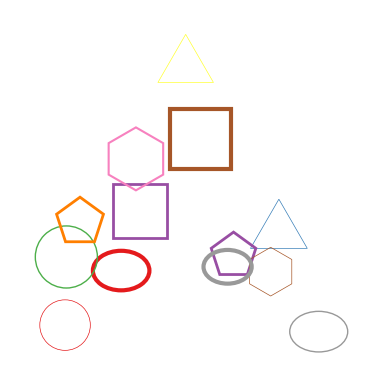[{"shape": "oval", "thickness": 3, "radius": 0.37, "center": [0.315, 0.297]}, {"shape": "circle", "thickness": 0.5, "radius": 0.33, "center": [0.169, 0.156]}, {"shape": "triangle", "thickness": 0.5, "radius": 0.43, "center": [0.724, 0.397]}, {"shape": "circle", "thickness": 1, "radius": 0.4, "center": [0.172, 0.333]}, {"shape": "square", "thickness": 2, "radius": 0.35, "center": [0.363, 0.451]}, {"shape": "pentagon", "thickness": 2, "radius": 0.3, "center": [0.607, 0.336]}, {"shape": "pentagon", "thickness": 2, "radius": 0.32, "center": [0.208, 0.424]}, {"shape": "triangle", "thickness": 0.5, "radius": 0.42, "center": [0.482, 0.827]}, {"shape": "hexagon", "thickness": 0.5, "radius": 0.32, "center": [0.703, 0.294]}, {"shape": "square", "thickness": 3, "radius": 0.4, "center": [0.52, 0.639]}, {"shape": "hexagon", "thickness": 1.5, "radius": 0.41, "center": [0.353, 0.587]}, {"shape": "oval", "thickness": 1, "radius": 0.38, "center": [0.828, 0.139]}, {"shape": "oval", "thickness": 3, "radius": 0.31, "center": [0.591, 0.307]}]